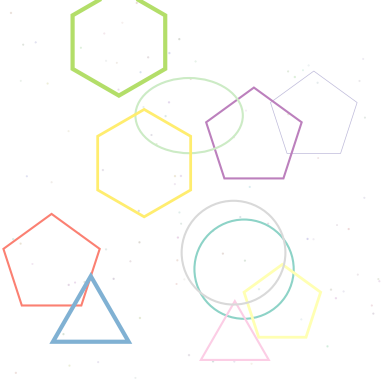[{"shape": "circle", "thickness": 1.5, "radius": 0.64, "center": [0.634, 0.301]}, {"shape": "pentagon", "thickness": 2, "radius": 0.52, "center": [0.733, 0.209]}, {"shape": "pentagon", "thickness": 0.5, "radius": 0.59, "center": [0.815, 0.697]}, {"shape": "pentagon", "thickness": 1.5, "radius": 0.66, "center": [0.134, 0.313]}, {"shape": "triangle", "thickness": 3, "radius": 0.57, "center": [0.236, 0.169]}, {"shape": "hexagon", "thickness": 3, "radius": 0.69, "center": [0.309, 0.891]}, {"shape": "triangle", "thickness": 1.5, "radius": 0.51, "center": [0.61, 0.116]}, {"shape": "circle", "thickness": 1.5, "radius": 0.67, "center": [0.607, 0.344]}, {"shape": "pentagon", "thickness": 1.5, "radius": 0.65, "center": [0.66, 0.642]}, {"shape": "oval", "thickness": 1.5, "radius": 0.7, "center": [0.491, 0.7]}, {"shape": "hexagon", "thickness": 2, "radius": 0.7, "center": [0.374, 0.576]}]